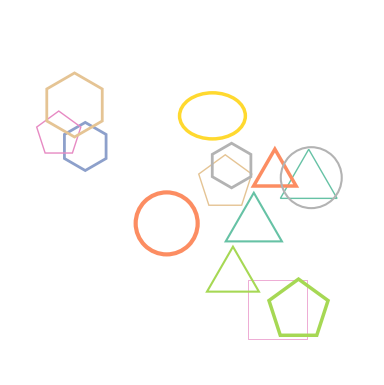[{"shape": "triangle", "thickness": 1, "radius": 0.42, "center": [0.802, 0.527]}, {"shape": "triangle", "thickness": 1.5, "radius": 0.42, "center": [0.659, 0.415]}, {"shape": "triangle", "thickness": 2.5, "radius": 0.32, "center": [0.714, 0.549]}, {"shape": "circle", "thickness": 3, "radius": 0.4, "center": [0.433, 0.42]}, {"shape": "hexagon", "thickness": 2, "radius": 0.31, "center": [0.221, 0.62]}, {"shape": "square", "thickness": 0.5, "radius": 0.39, "center": [0.721, 0.196]}, {"shape": "pentagon", "thickness": 1, "radius": 0.3, "center": [0.153, 0.651]}, {"shape": "triangle", "thickness": 1.5, "radius": 0.39, "center": [0.605, 0.281]}, {"shape": "pentagon", "thickness": 2.5, "radius": 0.4, "center": [0.775, 0.194]}, {"shape": "oval", "thickness": 2.5, "radius": 0.43, "center": [0.552, 0.699]}, {"shape": "hexagon", "thickness": 2, "radius": 0.42, "center": [0.194, 0.727]}, {"shape": "pentagon", "thickness": 1, "radius": 0.36, "center": [0.585, 0.526]}, {"shape": "hexagon", "thickness": 2, "radius": 0.29, "center": [0.601, 0.57]}, {"shape": "circle", "thickness": 1.5, "radius": 0.4, "center": [0.808, 0.539]}]